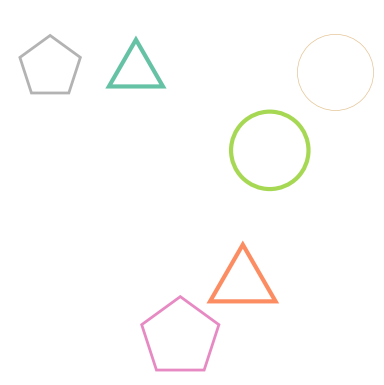[{"shape": "triangle", "thickness": 3, "radius": 0.4, "center": [0.353, 0.816]}, {"shape": "triangle", "thickness": 3, "radius": 0.49, "center": [0.631, 0.266]}, {"shape": "pentagon", "thickness": 2, "radius": 0.53, "center": [0.468, 0.124]}, {"shape": "circle", "thickness": 3, "radius": 0.5, "center": [0.701, 0.609]}, {"shape": "circle", "thickness": 0.5, "radius": 0.49, "center": [0.871, 0.812]}, {"shape": "pentagon", "thickness": 2, "radius": 0.41, "center": [0.13, 0.825]}]